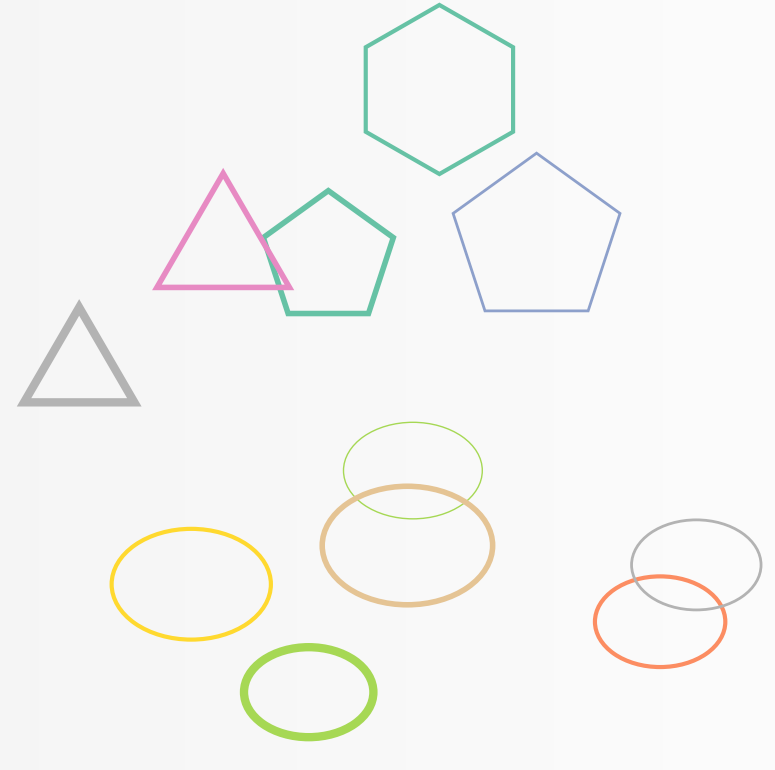[{"shape": "hexagon", "thickness": 1.5, "radius": 0.55, "center": [0.567, 0.884]}, {"shape": "pentagon", "thickness": 2, "radius": 0.44, "center": [0.424, 0.664]}, {"shape": "oval", "thickness": 1.5, "radius": 0.42, "center": [0.852, 0.193]}, {"shape": "pentagon", "thickness": 1, "radius": 0.57, "center": [0.692, 0.688]}, {"shape": "triangle", "thickness": 2, "radius": 0.49, "center": [0.288, 0.676]}, {"shape": "oval", "thickness": 0.5, "radius": 0.45, "center": [0.533, 0.389]}, {"shape": "oval", "thickness": 3, "radius": 0.42, "center": [0.398, 0.101]}, {"shape": "oval", "thickness": 1.5, "radius": 0.51, "center": [0.247, 0.241]}, {"shape": "oval", "thickness": 2, "radius": 0.55, "center": [0.526, 0.292]}, {"shape": "oval", "thickness": 1, "radius": 0.42, "center": [0.898, 0.266]}, {"shape": "triangle", "thickness": 3, "radius": 0.41, "center": [0.102, 0.519]}]